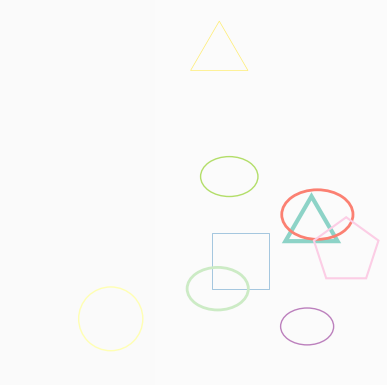[{"shape": "triangle", "thickness": 3, "radius": 0.39, "center": [0.804, 0.412]}, {"shape": "circle", "thickness": 1, "radius": 0.41, "center": [0.286, 0.172]}, {"shape": "oval", "thickness": 2, "radius": 0.46, "center": [0.819, 0.443]}, {"shape": "square", "thickness": 0.5, "radius": 0.37, "center": [0.62, 0.322]}, {"shape": "oval", "thickness": 1, "radius": 0.37, "center": [0.592, 0.541]}, {"shape": "pentagon", "thickness": 1.5, "radius": 0.44, "center": [0.893, 0.348]}, {"shape": "oval", "thickness": 1, "radius": 0.34, "center": [0.793, 0.152]}, {"shape": "oval", "thickness": 2, "radius": 0.39, "center": [0.562, 0.25]}, {"shape": "triangle", "thickness": 0.5, "radius": 0.43, "center": [0.566, 0.86]}]